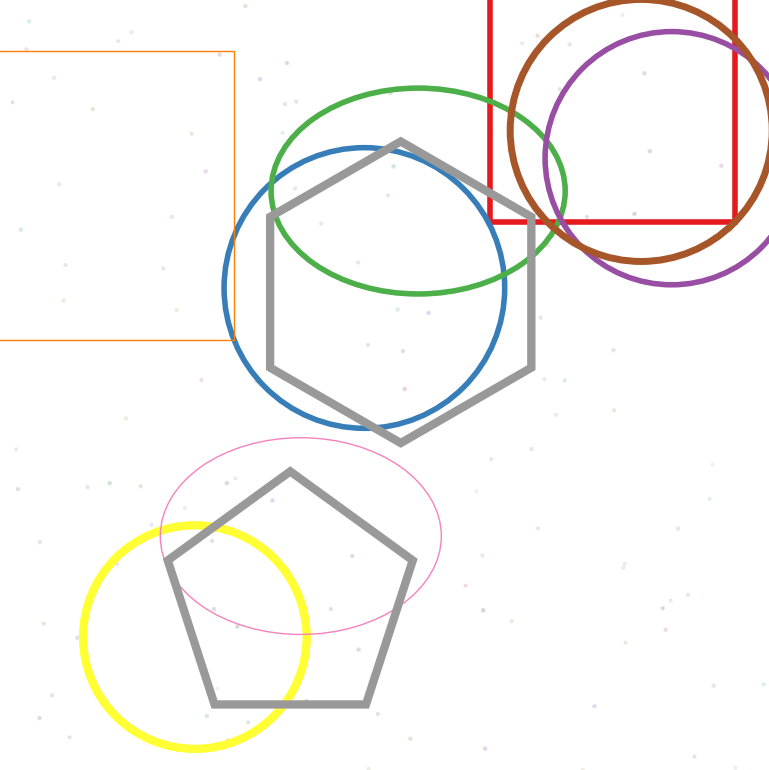[{"shape": "square", "thickness": 2, "radius": 0.8, "center": [0.795, 0.871]}, {"shape": "circle", "thickness": 2, "radius": 0.91, "center": [0.473, 0.626]}, {"shape": "oval", "thickness": 2, "radius": 0.95, "center": [0.543, 0.752]}, {"shape": "circle", "thickness": 2, "radius": 0.82, "center": [0.872, 0.795]}, {"shape": "square", "thickness": 0.5, "radius": 0.94, "center": [0.117, 0.746]}, {"shape": "circle", "thickness": 3, "radius": 0.73, "center": [0.253, 0.173]}, {"shape": "circle", "thickness": 2.5, "radius": 0.85, "center": [0.833, 0.831]}, {"shape": "oval", "thickness": 0.5, "radius": 0.91, "center": [0.391, 0.304]}, {"shape": "hexagon", "thickness": 3, "radius": 0.98, "center": [0.52, 0.62]}, {"shape": "pentagon", "thickness": 3, "radius": 0.84, "center": [0.377, 0.22]}]